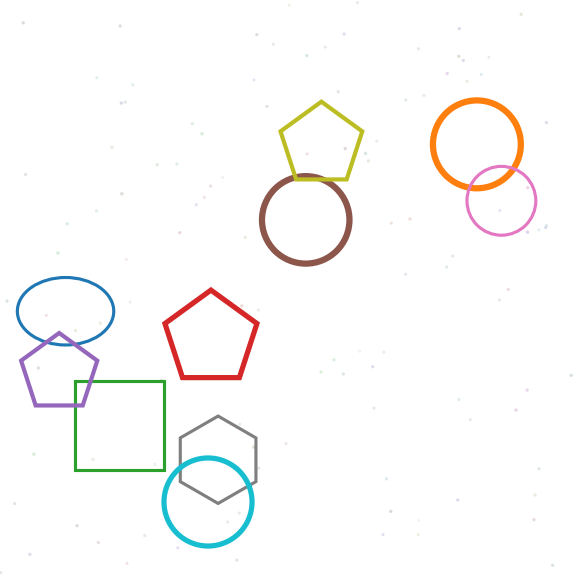[{"shape": "oval", "thickness": 1.5, "radius": 0.42, "center": [0.114, 0.46]}, {"shape": "circle", "thickness": 3, "radius": 0.38, "center": [0.826, 0.749]}, {"shape": "square", "thickness": 1.5, "radius": 0.39, "center": [0.207, 0.262]}, {"shape": "pentagon", "thickness": 2.5, "radius": 0.42, "center": [0.365, 0.413]}, {"shape": "pentagon", "thickness": 2, "radius": 0.35, "center": [0.102, 0.353]}, {"shape": "circle", "thickness": 3, "radius": 0.38, "center": [0.529, 0.618]}, {"shape": "circle", "thickness": 1.5, "radius": 0.3, "center": [0.868, 0.651]}, {"shape": "hexagon", "thickness": 1.5, "radius": 0.38, "center": [0.378, 0.203]}, {"shape": "pentagon", "thickness": 2, "radius": 0.37, "center": [0.557, 0.749]}, {"shape": "circle", "thickness": 2.5, "radius": 0.38, "center": [0.36, 0.13]}]